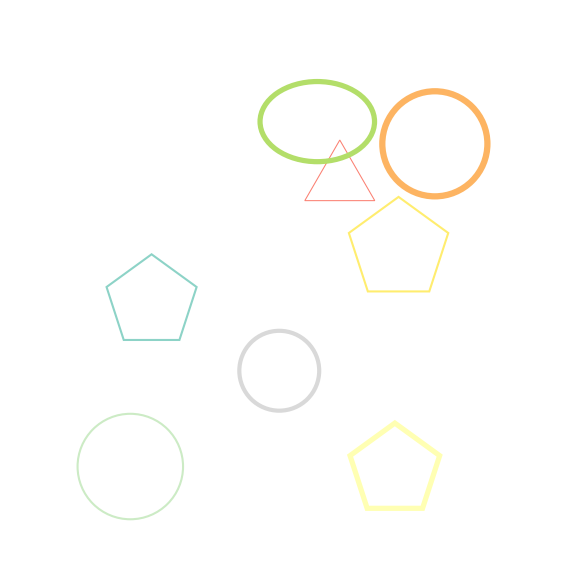[{"shape": "pentagon", "thickness": 1, "radius": 0.41, "center": [0.262, 0.477]}, {"shape": "pentagon", "thickness": 2.5, "radius": 0.41, "center": [0.684, 0.185]}, {"shape": "triangle", "thickness": 0.5, "radius": 0.35, "center": [0.588, 0.687]}, {"shape": "circle", "thickness": 3, "radius": 0.45, "center": [0.753, 0.75]}, {"shape": "oval", "thickness": 2.5, "radius": 0.5, "center": [0.549, 0.789]}, {"shape": "circle", "thickness": 2, "radius": 0.35, "center": [0.484, 0.357]}, {"shape": "circle", "thickness": 1, "radius": 0.46, "center": [0.226, 0.191]}, {"shape": "pentagon", "thickness": 1, "radius": 0.45, "center": [0.69, 0.568]}]